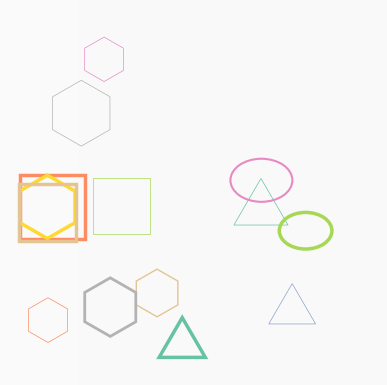[{"shape": "triangle", "thickness": 0.5, "radius": 0.4, "center": [0.673, 0.456]}, {"shape": "triangle", "thickness": 2.5, "radius": 0.34, "center": [0.47, 0.106]}, {"shape": "hexagon", "thickness": 0.5, "radius": 0.29, "center": [0.124, 0.169]}, {"shape": "square", "thickness": 2.5, "radius": 0.42, "center": [0.136, 0.462]}, {"shape": "triangle", "thickness": 0.5, "radius": 0.35, "center": [0.754, 0.194]}, {"shape": "oval", "thickness": 1.5, "radius": 0.4, "center": [0.675, 0.532]}, {"shape": "hexagon", "thickness": 0.5, "radius": 0.29, "center": [0.269, 0.846]}, {"shape": "square", "thickness": 0.5, "radius": 0.37, "center": [0.313, 0.466]}, {"shape": "oval", "thickness": 2.5, "radius": 0.34, "center": [0.789, 0.401]}, {"shape": "hexagon", "thickness": 2.5, "radius": 0.41, "center": [0.122, 0.463]}, {"shape": "square", "thickness": 2.5, "radius": 0.37, "center": [0.124, 0.448]}, {"shape": "hexagon", "thickness": 1, "radius": 0.31, "center": [0.405, 0.239]}, {"shape": "hexagon", "thickness": 2, "radius": 0.38, "center": [0.285, 0.202]}, {"shape": "hexagon", "thickness": 0.5, "radius": 0.43, "center": [0.21, 0.706]}]